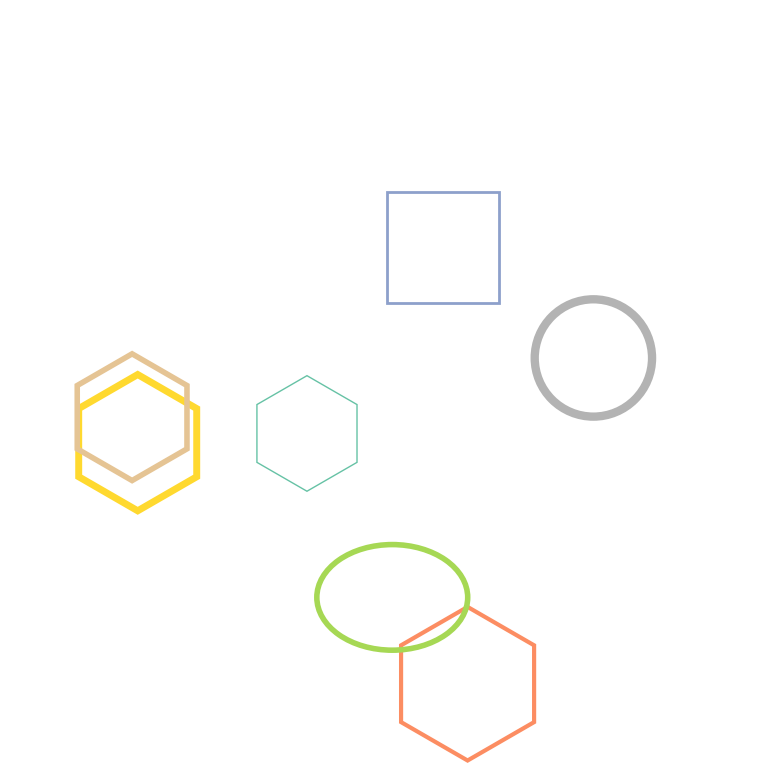[{"shape": "hexagon", "thickness": 0.5, "radius": 0.38, "center": [0.399, 0.437]}, {"shape": "hexagon", "thickness": 1.5, "radius": 0.5, "center": [0.607, 0.112]}, {"shape": "square", "thickness": 1, "radius": 0.36, "center": [0.575, 0.679]}, {"shape": "oval", "thickness": 2, "radius": 0.49, "center": [0.509, 0.224]}, {"shape": "hexagon", "thickness": 2.5, "radius": 0.44, "center": [0.179, 0.425]}, {"shape": "hexagon", "thickness": 2, "radius": 0.41, "center": [0.172, 0.458]}, {"shape": "circle", "thickness": 3, "radius": 0.38, "center": [0.771, 0.535]}]